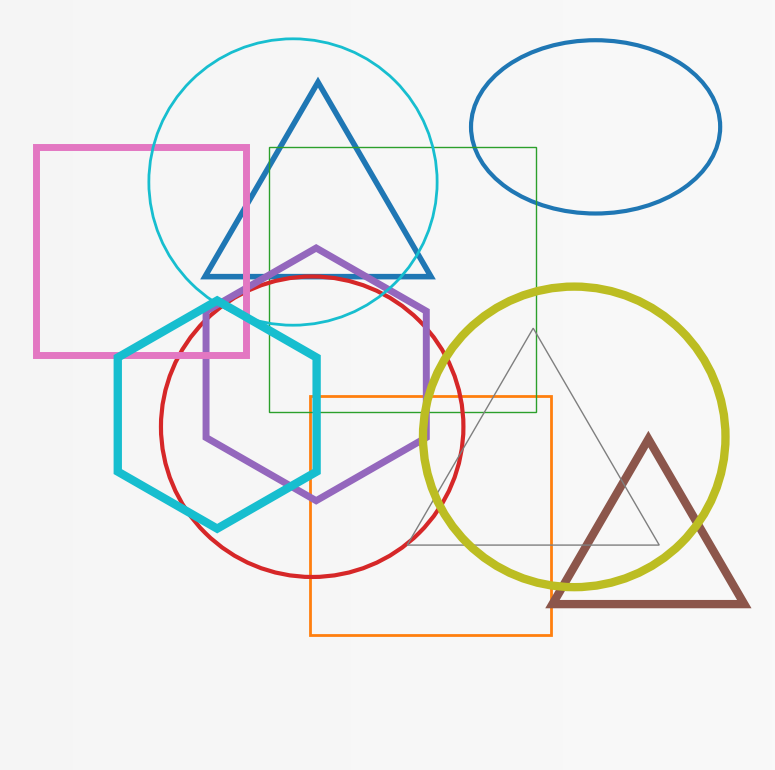[{"shape": "oval", "thickness": 1.5, "radius": 0.8, "center": [0.769, 0.835]}, {"shape": "triangle", "thickness": 2, "radius": 0.84, "center": [0.41, 0.725]}, {"shape": "square", "thickness": 1, "radius": 0.78, "center": [0.555, 0.331]}, {"shape": "square", "thickness": 0.5, "radius": 0.86, "center": [0.52, 0.637]}, {"shape": "circle", "thickness": 1.5, "radius": 0.98, "center": [0.403, 0.446]}, {"shape": "hexagon", "thickness": 2.5, "radius": 0.82, "center": [0.408, 0.514]}, {"shape": "triangle", "thickness": 3, "radius": 0.71, "center": [0.837, 0.287]}, {"shape": "square", "thickness": 2.5, "radius": 0.68, "center": [0.182, 0.674]}, {"shape": "triangle", "thickness": 0.5, "radius": 0.94, "center": [0.688, 0.386]}, {"shape": "circle", "thickness": 3, "radius": 0.98, "center": [0.741, 0.433]}, {"shape": "circle", "thickness": 1, "radius": 0.93, "center": [0.378, 0.764]}, {"shape": "hexagon", "thickness": 3, "radius": 0.74, "center": [0.28, 0.462]}]